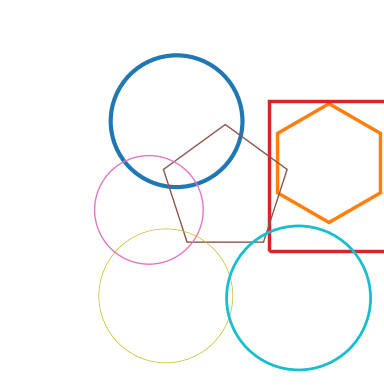[{"shape": "circle", "thickness": 3, "radius": 0.86, "center": [0.459, 0.685]}, {"shape": "hexagon", "thickness": 2.5, "radius": 0.77, "center": [0.855, 0.576]}, {"shape": "square", "thickness": 2.5, "radius": 0.97, "center": [0.893, 0.543]}, {"shape": "pentagon", "thickness": 1, "radius": 0.84, "center": [0.585, 0.508]}, {"shape": "circle", "thickness": 1, "radius": 0.71, "center": [0.387, 0.455]}, {"shape": "circle", "thickness": 0.5, "radius": 0.87, "center": [0.431, 0.232]}, {"shape": "circle", "thickness": 2, "radius": 0.93, "center": [0.776, 0.226]}]